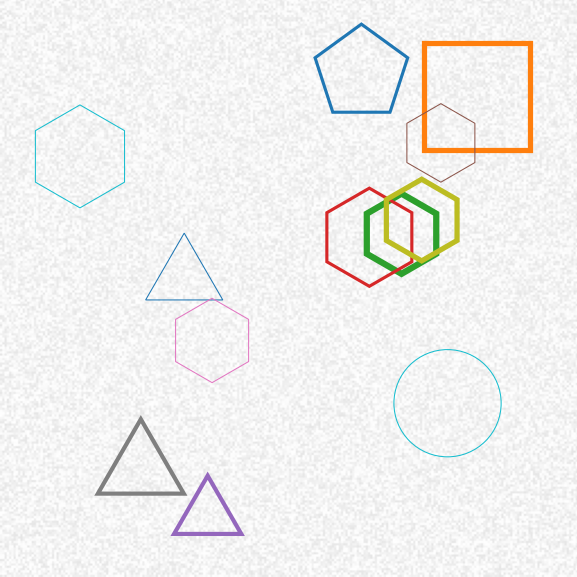[{"shape": "pentagon", "thickness": 1.5, "radius": 0.42, "center": [0.626, 0.873]}, {"shape": "triangle", "thickness": 0.5, "radius": 0.39, "center": [0.319, 0.518]}, {"shape": "square", "thickness": 2.5, "radius": 0.46, "center": [0.826, 0.832]}, {"shape": "hexagon", "thickness": 3, "radius": 0.35, "center": [0.695, 0.594]}, {"shape": "hexagon", "thickness": 1.5, "radius": 0.42, "center": [0.64, 0.588]}, {"shape": "triangle", "thickness": 2, "radius": 0.34, "center": [0.36, 0.108]}, {"shape": "hexagon", "thickness": 0.5, "radius": 0.34, "center": [0.763, 0.752]}, {"shape": "hexagon", "thickness": 0.5, "radius": 0.37, "center": [0.367, 0.41]}, {"shape": "triangle", "thickness": 2, "radius": 0.43, "center": [0.244, 0.187]}, {"shape": "hexagon", "thickness": 2.5, "radius": 0.35, "center": [0.73, 0.618]}, {"shape": "circle", "thickness": 0.5, "radius": 0.46, "center": [0.775, 0.301]}, {"shape": "hexagon", "thickness": 0.5, "radius": 0.45, "center": [0.138, 0.728]}]